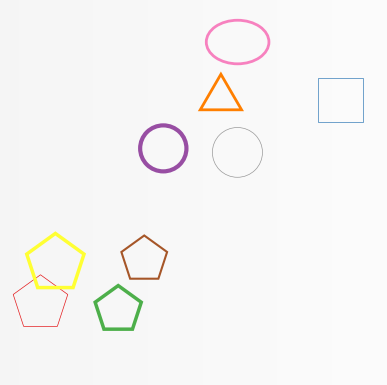[{"shape": "pentagon", "thickness": 0.5, "radius": 0.37, "center": [0.104, 0.212]}, {"shape": "square", "thickness": 0.5, "radius": 0.29, "center": [0.879, 0.741]}, {"shape": "pentagon", "thickness": 2.5, "radius": 0.31, "center": [0.305, 0.196]}, {"shape": "circle", "thickness": 3, "radius": 0.3, "center": [0.421, 0.615]}, {"shape": "triangle", "thickness": 2, "radius": 0.31, "center": [0.57, 0.746]}, {"shape": "pentagon", "thickness": 2.5, "radius": 0.39, "center": [0.143, 0.316]}, {"shape": "pentagon", "thickness": 1.5, "radius": 0.31, "center": [0.372, 0.326]}, {"shape": "oval", "thickness": 2, "radius": 0.4, "center": [0.613, 0.891]}, {"shape": "circle", "thickness": 0.5, "radius": 0.32, "center": [0.613, 0.604]}]